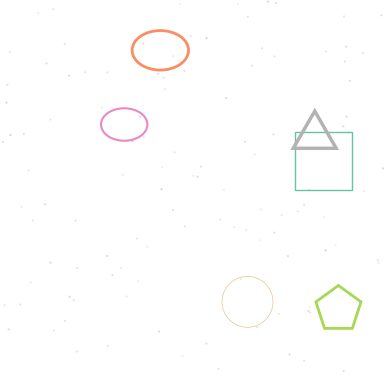[{"shape": "square", "thickness": 1, "radius": 0.37, "center": [0.84, 0.582]}, {"shape": "oval", "thickness": 2, "radius": 0.37, "center": [0.416, 0.869]}, {"shape": "oval", "thickness": 1.5, "radius": 0.3, "center": [0.323, 0.677]}, {"shape": "pentagon", "thickness": 2, "radius": 0.31, "center": [0.879, 0.197]}, {"shape": "circle", "thickness": 0.5, "radius": 0.33, "center": [0.643, 0.216]}, {"shape": "triangle", "thickness": 2.5, "radius": 0.32, "center": [0.818, 0.647]}]